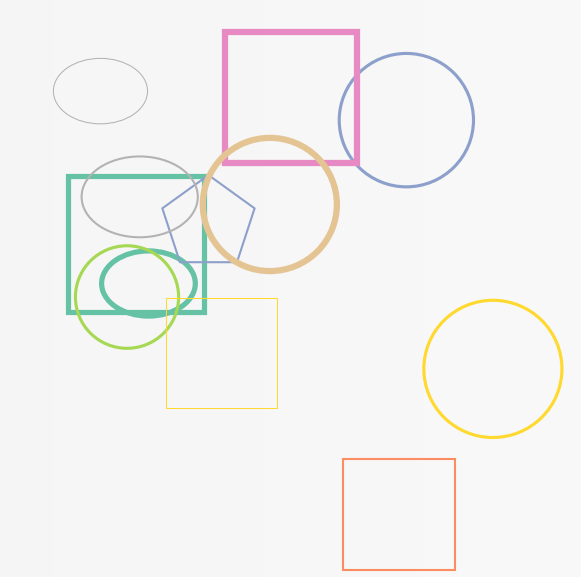[{"shape": "square", "thickness": 2.5, "radius": 0.59, "center": [0.234, 0.577]}, {"shape": "oval", "thickness": 2.5, "radius": 0.4, "center": [0.255, 0.508]}, {"shape": "square", "thickness": 1, "radius": 0.48, "center": [0.686, 0.108]}, {"shape": "pentagon", "thickness": 1, "radius": 0.42, "center": [0.359, 0.613]}, {"shape": "circle", "thickness": 1.5, "radius": 0.58, "center": [0.699, 0.791]}, {"shape": "square", "thickness": 3, "radius": 0.57, "center": [0.5, 0.831]}, {"shape": "circle", "thickness": 1.5, "radius": 0.44, "center": [0.219, 0.485]}, {"shape": "square", "thickness": 0.5, "radius": 0.48, "center": [0.381, 0.389]}, {"shape": "circle", "thickness": 1.5, "radius": 0.59, "center": [0.848, 0.36]}, {"shape": "circle", "thickness": 3, "radius": 0.58, "center": [0.464, 0.645]}, {"shape": "oval", "thickness": 1, "radius": 0.5, "center": [0.24, 0.658]}, {"shape": "oval", "thickness": 0.5, "radius": 0.4, "center": [0.173, 0.841]}]